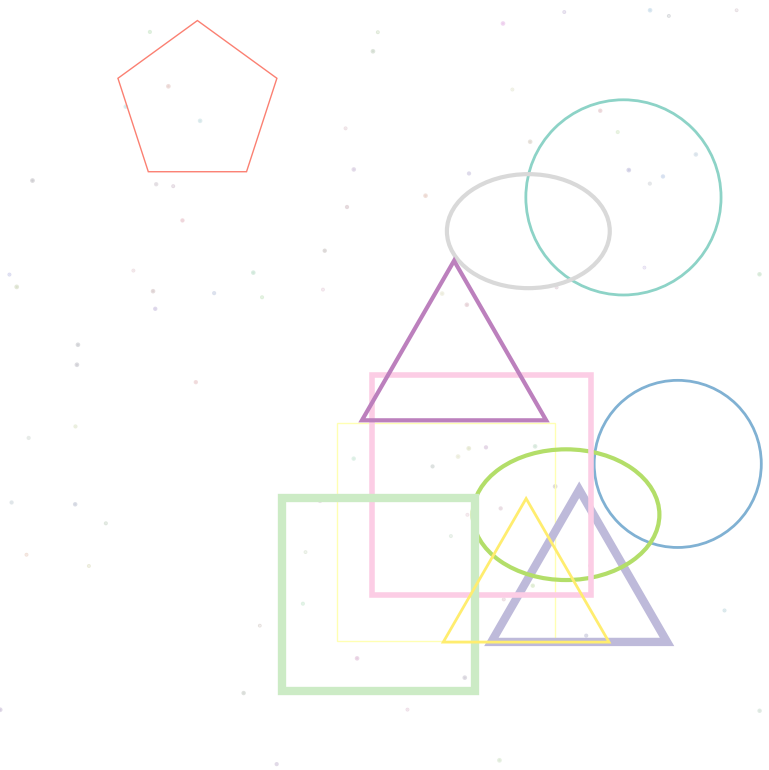[{"shape": "circle", "thickness": 1, "radius": 0.63, "center": [0.81, 0.744]}, {"shape": "square", "thickness": 0.5, "radius": 0.71, "center": [0.58, 0.309]}, {"shape": "triangle", "thickness": 3, "radius": 0.66, "center": [0.752, 0.232]}, {"shape": "pentagon", "thickness": 0.5, "radius": 0.54, "center": [0.256, 0.865]}, {"shape": "circle", "thickness": 1, "radius": 0.54, "center": [0.88, 0.398]}, {"shape": "oval", "thickness": 1.5, "radius": 0.61, "center": [0.735, 0.332]}, {"shape": "square", "thickness": 2, "radius": 0.71, "center": [0.625, 0.37]}, {"shape": "oval", "thickness": 1.5, "radius": 0.53, "center": [0.686, 0.7]}, {"shape": "triangle", "thickness": 1.5, "radius": 0.69, "center": [0.59, 0.523]}, {"shape": "square", "thickness": 3, "radius": 0.63, "center": [0.492, 0.228]}, {"shape": "triangle", "thickness": 1, "radius": 0.62, "center": [0.683, 0.228]}]